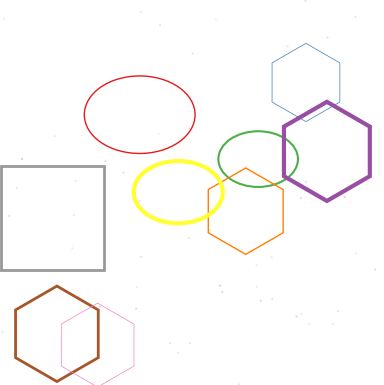[{"shape": "oval", "thickness": 1, "radius": 0.72, "center": [0.363, 0.702]}, {"shape": "hexagon", "thickness": 0.5, "radius": 0.51, "center": [0.795, 0.786]}, {"shape": "oval", "thickness": 1.5, "radius": 0.52, "center": [0.671, 0.587]}, {"shape": "hexagon", "thickness": 3, "radius": 0.64, "center": [0.849, 0.607]}, {"shape": "hexagon", "thickness": 1, "radius": 0.56, "center": [0.638, 0.451]}, {"shape": "oval", "thickness": 3, "radius": 0.58, "center": [0.463, 0.501]}, {"shape": "hexagon", "thickness": 2, "radius": 0.62, "center": [0.148, 0.133]}, {"shape": "hexagon", "thickness": 0.5, "radius": 0.54, "center": [0.254, 0.104]}, {"shape": "square", "thickness": 2, "radius": 0.67, "center": [0.135, 0.434]}]